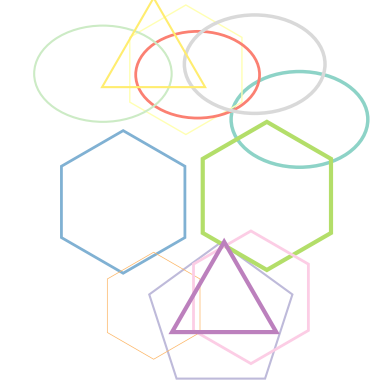[{"shape": "oval", "thickness": 2.5, "radius": 0.89, "center": [0.778, 0.69]}, {"shape": "hexagon", "thickness": 1, "radius": 0.84, "center": [0.483, 0.819]}, {"shape": "pentagon", "thickness": 1.5, "radius": 0.98, "center": [0.574, 0.175]}, {"shape": "oval", "thickness": 2, "radius": 0.8, "center": [0.513, 0.806]}, {"shape": "hexagon", "thickness": 2, "radius": 0.93, "center": [0.32, 0.476]}, {"shape": "hexagon", "thickness": 0.5, "radius": 0.69, "center": [0.399, 0.206]}, {"shape": "hexagon", "thickness": 3, "radius": 0.96, "center": [0.693, 0.491]}, {"shape": "hexagon", "thickness": 2, "radius": 0.86, "center": [0.652, 0.228]}, {"shape": "oval", "thickness": 2.5, "radius": 0.91, "center": [0.662, 0.833]}, {"shape": "triangle", "thickness": 3, "radius": 0.78, "center": [0.582, 0.216]}, {"shape": "oval", "thickness": 1.5, "radius": 0.89, "center": [0.267, 0.809]}, {"shape": "triangle", "thickness": 1.5, "radius": 0.77, "center": [0.399, 0.851]}]